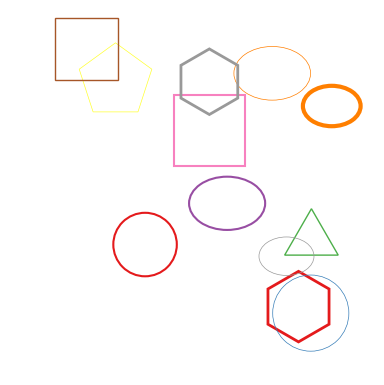[{"shape": "circle", "thickness": 1.5, "radius": 0.41, "center": [0.377, 0.365]}, {"shape": "hexagon", "thickness": 2, "radius": 0.46, "center": [0.775, 0.204]}, {"shape": "circle", "thickness": 0.5, "radius": 0.49, "center": [0.807, 0.187]}, {"shape": "triangle", "thickness": 1, "radius": 0.4, "center": [0.809, 0.378]}, {"shape": "oval", "thickness": 1.5, "radius": 0.49, "center": [0.59, 0.472]}, {"shape": "oval", "thickness": 3, "radius": 0.37, "center": [0.862, 0.725]}, {"shape": "oval", "thickness": 0.5, "radius": 0.5, "center": [0.707, 0.81]}, {"shape": "pentagon", "thickness": 0.5, "radius": 0.5, "center": [0.3, 0.79]}, {"shape": "square", "thickness": 1, "radius": 0.4, "center": [0.224, 0.872]}, {"shape": "square", "thickness": 1.5, "radius": 0.46, "center": [0.544, 0.661]}, {"shape": "hexagon", "thickness": 2, "radius": 0.43, "center": [0.544, 0.788]}, {"shape": "oval", "thickness": 0.5, "radius": 0.36, "center": [0.744, 0.335]}]